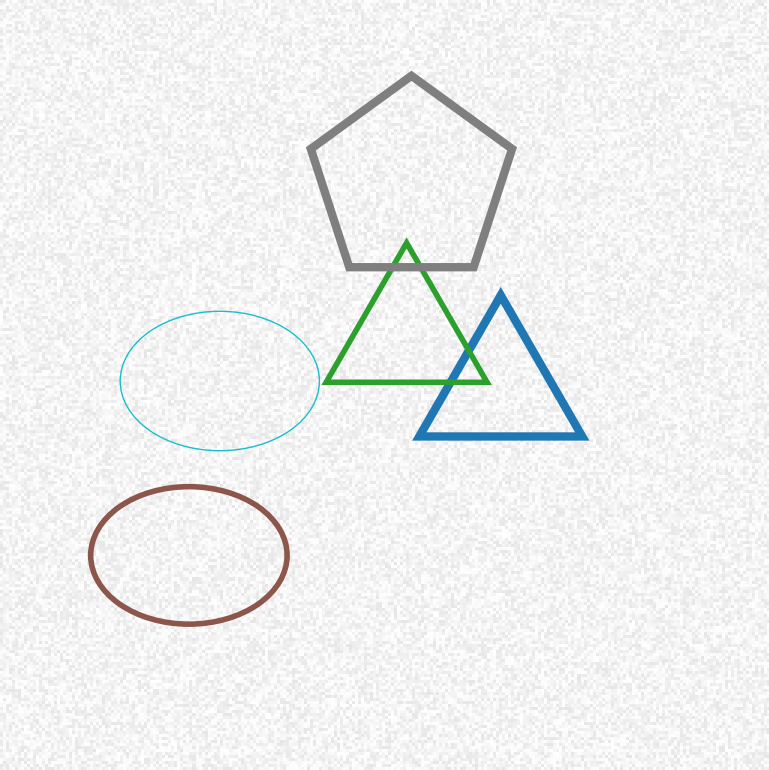[{"shape": "triangle", "thickness": 3, "radius": 0.61, "center": [0.65, 0.494]}, {"shape": "triangle", "thickness": 2, "radius": 0.6, "center": [0.528, 0.564]}, {"shape": "oval", "thickness": 2, "radius": 0.64, "center": [0.245, 0.279]}, {"shape": "pentagon", "thickness": 3, "radius": 0.69, "center": [0.534, 0.764]}, {"shape": "oval", "thickness": 0.5, "radius": 0.65, "center": [0.285, 0.505]}]